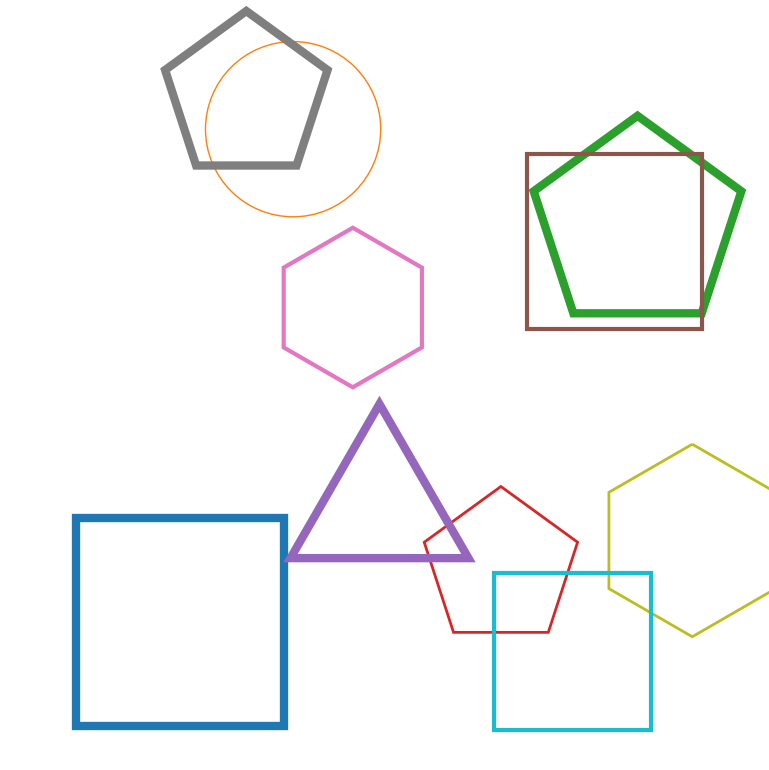[{"shape": "square", "thickness": 3, "radius": 0.68, "center": [0.234, 0.192]}, {"shape": "circle", "thickness": 0.5, "radius": 0.57, "center": [0.381, 0.832]}, {"shape": "pentagon", "thickness": 3, "radius": 0.71, "center": [0.828, 0.708]}, {"shape": "pentagon", "thickness": 1, "radius": 0.52, "center": [0.651, 0.263]}, {"shape": "triangle", "thickness": 3, "radius": 0.67, "center": [0.493, 0.342]}, {"shape": "square", "thickness": 1.5, "radius": 0.57, "center": [0.798, 0.687]}, {"shape": "hexagon", "thickness": 1.5, "radius": 0.52, "center": [0.458, 0.601]}, {"shape": "pentagon", "thickness": 3, "radius": 0.55, "center": [0.32, 0.875]}, {"shape": "hexagon", "thickness": 1, "radius": 0.63, "center": [0.899, 0.298]}, {"shape": "square", "thickness": 1.5, "radius": 0.51, "center": [0.744, 0.154]}]